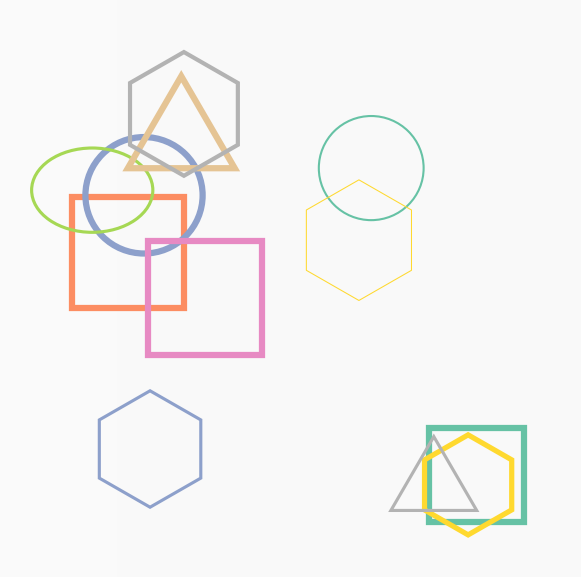[{"shape": "square", "thickness": 3, "radius": 0.41, "center": [0.82, 0.176]}, {"shape": "circle", "thickness": 1, "radius": 0.45, "center": [0.639, 0.708]}, {"shape": "square", "thickness": 3, "radius": 0.48, "center": [0.22, 0.562]}, {"shape": "hexagon", "thickness": 1.5, "radius": 0.5, "center": [0.258, 0.222]}, {"shape": "circle", "thickness": 3, "radius": 0.5, "center": [0.248, 0.661]}, {"shape": "square", "thickness": 3, "radius": 0.49, "center": [0.353, 0.483]}, {"shape": "oval", "thickness": 1.5, "radius": 0.52, "center": [0.159, 0.67]}, {"shape": "hexagon", "thickness": 0.5, "radius": 0.52, "center": [0.617, 0.583]}, {"shape": "hexagon", "thickness": 2.5, "radius": 0.43, "center": [0.805, 0.16]}, {"shape": "triangle", "thickness": 3, "radius": 0.53, "center": [0.312, 0.761]}, {"shape": "triangle", "thickness": 1.5, "radius": 0.43, "center": [0.746, 0.158]}, {"shape": "hexagon", "thickness": 2, "radius": 0.54, "center": [0.316, 0.802]}]